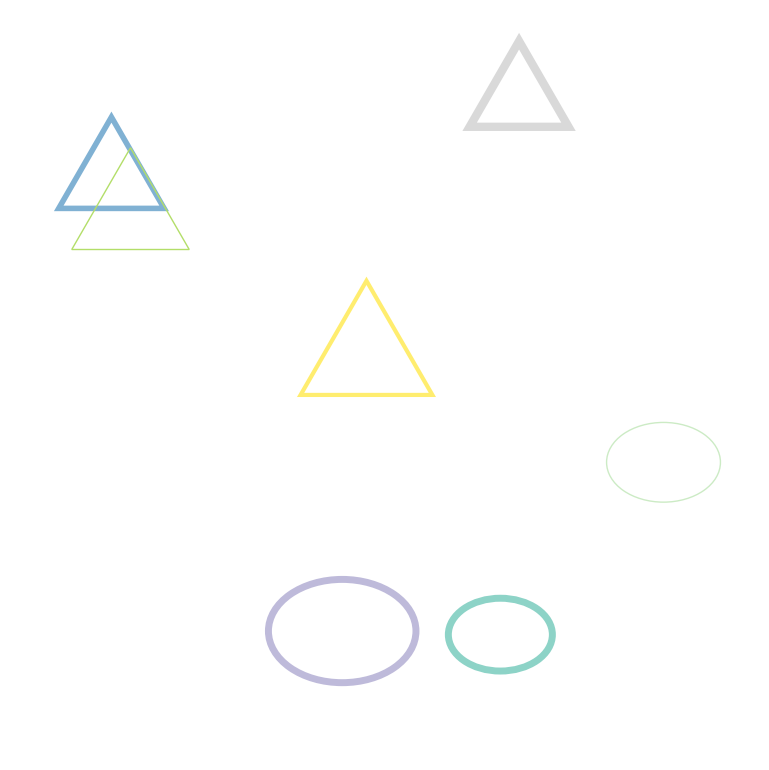[{"shape": "oval", "thickness": 2.5, "radius": 0.34, "center": [0.65, 0.176]}, {"shape": "oval", "thickness": 2.5, "radius": 0.48, "center": [0.444, 0.18]}, {"shape": "triangle", "thickness": 2, "radius": 0.4, "center": [0.145, 0.769]}, {"shape": "triangle", "thickness": 0.5, "radius": 0.44, "center": [0.169, 0.72]}, {"shape": "triangle", "thickness": 3, "radius": 0.37, "center": [0.674, 0.872]}, {"shape": "oval", "thickness": 0.5, "radius": 0.37, "center": [0.862, 0.4]}, {"shape": "triangle", "thickness": 1.5, "radius": 0.49, "center": [0.476, 0.537]}]